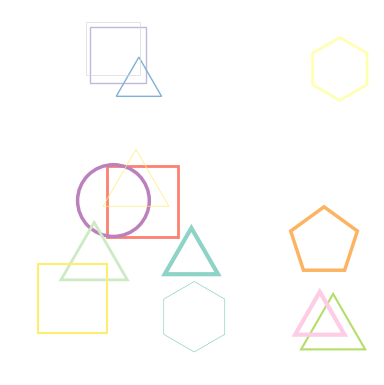[{"shape": "hexagon", "thickness": 0.5, "radius": 0.46, "center": [0.504, 0.177]}, {"shape": "triangle", "thickness": 3, "radius": 0.4, "center": [0.497, 0.328]}, {"shape": "hexagon", "thickness": 2, "radius": 0.41, "center": [0.883, 0.821]}, {"shape": "square", "thickness": 1, "radius": 0.37, "center": [0.307, 0.857]}, {"shape": "square", "thickness": 2, "radius": 0.46, "center": [0.371, 0.477]}, {"shape": "triangle", "thickness": 1, "radius": 0.34, "center": [0.361, 0.784]}, {"shape": "pentagon", "thickness": 2.5, "radius": 0.46, "center": [0.842, 0.372]}, {"shape": "triangle", "thickness": 1.5, "radius": 0.48, "center": [0.865, 0.141]}, {"shape": "triangle", "thickness": 3, "radius": 0.37, "center": [0.831, 0.168]}, {"shape": "square", "thickness": 0.5, "radius": 0.35, "center": [0.293, 0.874]}, {"shape": "circle", "thickness": 2.5, "radius": 0.47, "center": [0.295, 0.479]}, {"shape": "triangle", "thickness": 2, "radius": 0.5, "center": [0.245, 0.323]}, {"shape": "triangle", "thickness": 0.5, "radius": 0.49, "center": [0.353, 0.514]}, {"shape": "square", "thickness": 1.5, "radius": 0.45, "center": [0.189, 0.225]}]